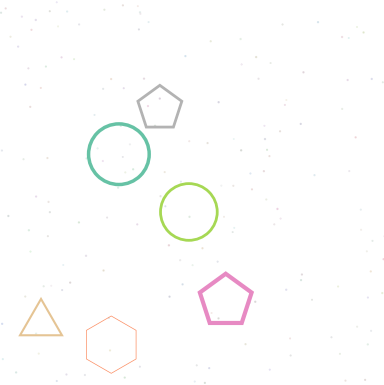[{"shape": "circle", "thickness": 2.5, "radius": 0.39, "center": [0.309, 0.599]}, {"shape": "hexagon", "thickness": 0.5, "radius": 0.37, "center": [0.289, 0.105]}, {"shape": "pentagon", "thickness": 3, "radius": 0.35, "center": [0.586, 0.218]}, {"shape": "circle", "thickness": 2, "radius": 0.37, "center": [0.491, 0.449]}, {"shape": "triangle", "thickness": 1.5, "radius": 0.31, "center": [0.107, 0.161]}, {"shape": "pentagon", "thickness": 2, "radius": 0.3, "center": [0.415, 0.718]}]